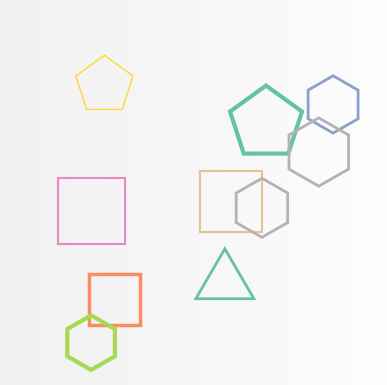[{"shape": "triangle", "thickness": 2, "radius": 0.43, "center": [0.58, 0.267]}, {"shape": "pentagon", "thickness": 3, "radius": 0.49, "center": [0.687, 0.68]}, {"shape": "square", "thickness": 2.5, "radius": 0.33, "center": [0.295, 0.222]}, {"shape": "hexagon", "thickness": 2, "radius": 0.37, "center": [0.86, 0.729]}, {"shape": "square", "thickness": 1.5, "radius": 0.43, "center": [0.236, 0.452]}, {"shape": "hexagon", "thickness": 3, "radius": 0.35, "center": [0.235, 0.11]}, {"shape": "pentagon", "thickness": 1, "radius": 0.39, "center": [0.269, 0.779]}, {"shape": "square", "thickness": 1.5, "radius": 0.4, "center": [0.595, 0.477]}, {"shape": "hexagon", "thickness": 2, "radius": 0.38, "center": [0.676, 0.46]}, {"shape": "hexagon", "thickness": 2, "radius": 0.44, "center": [0.823, 0.605]}]